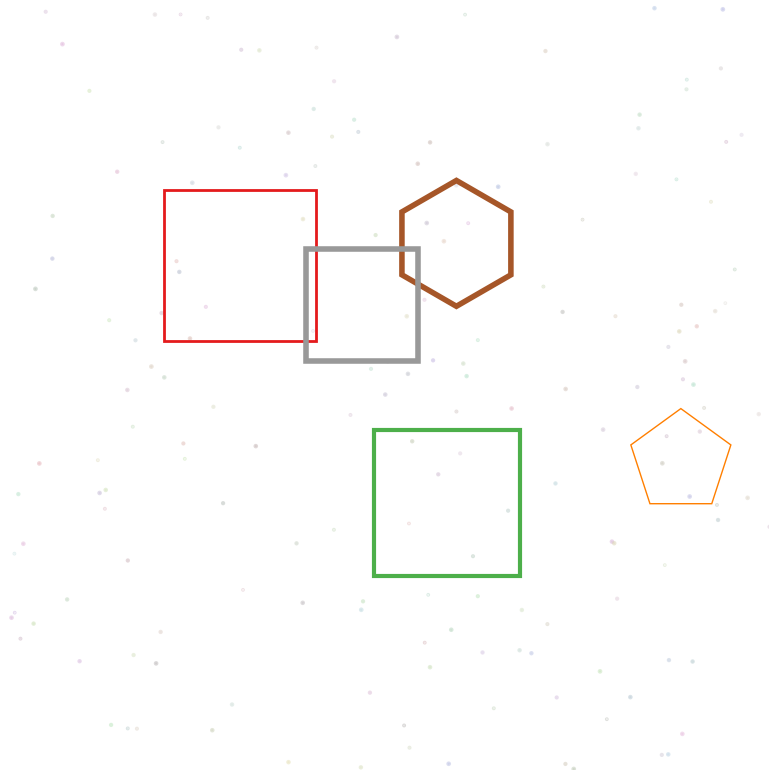[{"shape": "square", "thickness": 1, "radius": 0.49, "center": [0.312, 0.655]}, {"shape": "square", "thickness": 1.5, "radius": 0.47, "center": [0.58, 0.346]}, {"shape": "pentagon", "thickness": 0.5, "radius": 0.34, "center": [0.884, 0.401]}, {"shape": "hexagon", "thickness": 2, "radius": 0.41, "center": [0.593, 0.684]}, {"shape": "square", "thickness": 2, "radius": 0.36, "center": [0.47, 0.604]}]